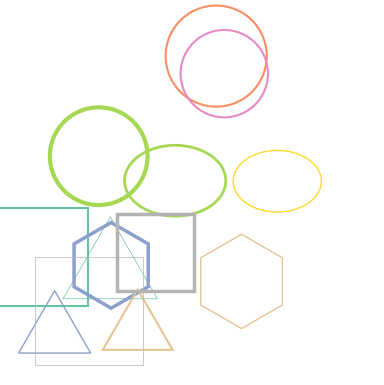[{"shape": "triangle", "thickness": 0.5, "radius": 0.71, "center": [0.286, 0.295]}, {"shape": "square", "thickness": 1.5, "radius": 0.64, "center": [0.102, 0.332]}, {"shape": "circle", "thickness": 1.5, "radius": 0.66, "center": [0.562, 0.854]}, {"shape": "triangle", "thickness": 1, "radius": 0.54, "center": [0.142, 0.137]}, {"shape": "hexagon", "thickness": 2.5, "radius": 0.56, "center": [0.289, 0.311]}, {"shape": "circle", "thickness": 1.5, "radius": 0.57, "center": [0.583, 0.809]}, {"shape": "oval", "thickness": 2, "radius": 0.66, "center": [0.455, 0.531]}, {"shape": "circle", "thickness": 3, "radius": 0.63, "center": [0.256, 0.594]}, {"shape": "oval", "thickness": 1, "radius": 0.57, "center": [0.72, 0.529]}, {"shape": "hexagon", "thickness": 1, "radius": 0.61, "center": [0.627, 0.269]}, {"shape": "triangle", "thickness": 1.5, "radius": 0.52, "center": [0.358, 0.144]}, {"shape": "square", "thickness": 2.5, "radius": 0.5, "center": [0.405, 0.344]}, {"shape": "square", "thickness": 0.5, "radius": 0.7, "center": [0.231, 0.192]}]